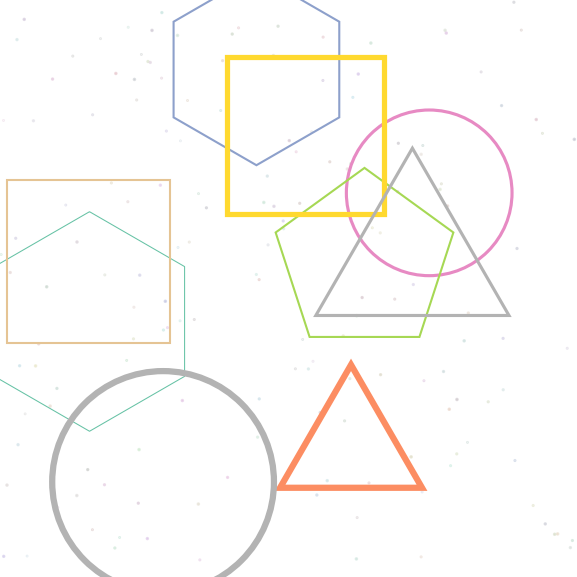[{"shape": "hexagon", "thickness": 0.5, "radius": 0.95, "center": [0.155, 0.442]}, {"shape": "triangle", "thickness": 3, "radius": 0.71, "center": [0.608, 0.225]}, {"shape": "hexagon", "thickness": 1, "radius": 0.83, "center": [0.444, 0.879]}, {"shape": "circle", "thickness": 1.5, "radius": 0.72, "center": [0.743, 0.665]}, {"shape": "pentagon", "thickness": 1, "radius": 0.81, "center": [0.631, 0.547]}, {"shape": "square", "thickness": 2.5, "radius": 0.68, "center": [0.53, 0.764]}, {"shape": "square", "thickness": 1, "radius": 0.71, "center": [0.154, 0.547]}, {"shape": "circle", "thickness": 3, "radius": 0.96, "center": [0.282, 0.165]}, {"shape": "triangle", "thickness": 1.5, "radius": 0.97, "center": [0.714, 0.549]}]